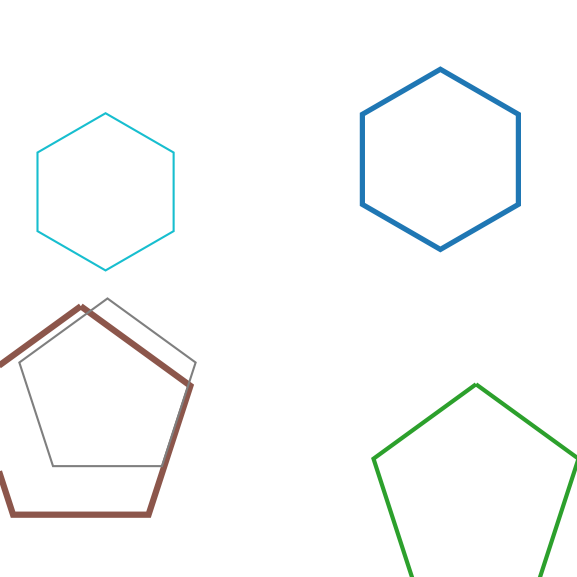[{"shape": "hexagon", "thickness": 2.5, "radius": 0.78, "center": [0.763, 0.723]}, {"shape": "pentagon", "thickness": 2, "radius": 0.93, "center": [0.824, 0.147]}, {"shape": "pentagon", "thickness": 3, "radius": 1.0, "center": [0.14, 0.269]}, {"shape": "pentagon", "thickness": 1, "radius": 0.8, "center": [0.186, 0.322]}, {"shape": "hexagon", "thickness": 1, "radius": 0.68, "center": [0.183, 0.667]}]